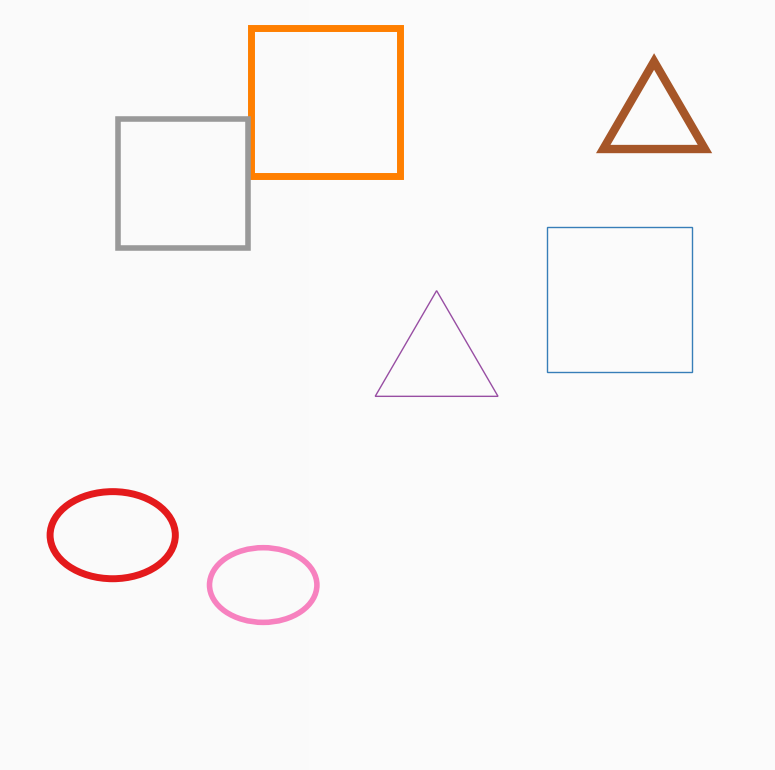[{"shape": "oval", "thickness": 2.5, "radius": 0.4, "center": [0.145, 0.305]}, {"shape": "square", "thickness": 0.5, "radius": 0.47, "center": [0.799, 0.611]}, {"shape": "triangle", "thickness": 0.5, "radius": 0.46, "center": [0.563, 0.531]}, {"shape": "square", "thickness": 2.5, "radius": 0.48, "center": [0.42, 0.868]}, {"shape": "triangle", "thickness": 3, "radius": 0.38, "center": [0.844, 0.844]}, {"shape": "oval", "thickness": 2, "radius": 0.35, "center": [0.34, 0.24]}, {"shape": "square", "thickness": 2, "radius": 0.42, "center": [0.236, 0.762]}]